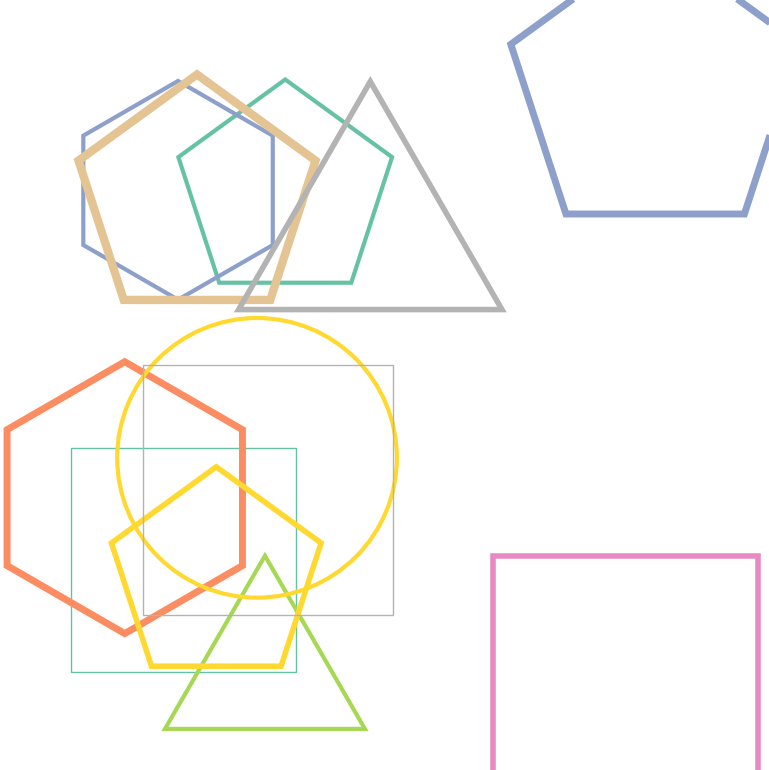[{"shape": "square", "thickness": 0.5, "radius": 0.73, "center": [0.238, 0.272]}, {"shape": "pentagon", "thickness": 1.5, "radius": 0.73, "center": [0.37, 0.751]}, {"shape": "hexagon", "thickness": 2.5, "radius": 0.88, "center": [0.162, 0.354]}, {"shape": "pentagon", "thickness": 2.5, "radius": 0.99, "center": [0.851, 0.882]}, {"shape": "hexagon", "thickness": 1.5, "radius": 0.71, "center": [0.231, 0.753]}, {"shape": "square", "thickness": 2, "radius": 0.86, "center": [0.812, 0.107]}, {"shape": "triangle", "thickness": 1.5, "radius": 0.75, "center": [0.344, 0.128]}, {"shape": "pentagon", "thickness": 2, "radius": 0.72, "center": [0.281, 0.251]}, {"shape": "circle", "thickness": 1.5, "radius": 0.91, "center": [0.334, 0.405]}, {"shape": "pentagon", "thickness": 3, "radius": 0.81, "center": [0.256, 0.741]}, {"shape": "triangle", "thickness": 2, "radius": 0.99, "center": [0.481, 0.697]}, {"shape": "square", "thickness": 0.5, "radius": 0.81, "center": [0.349, 0.363]}]